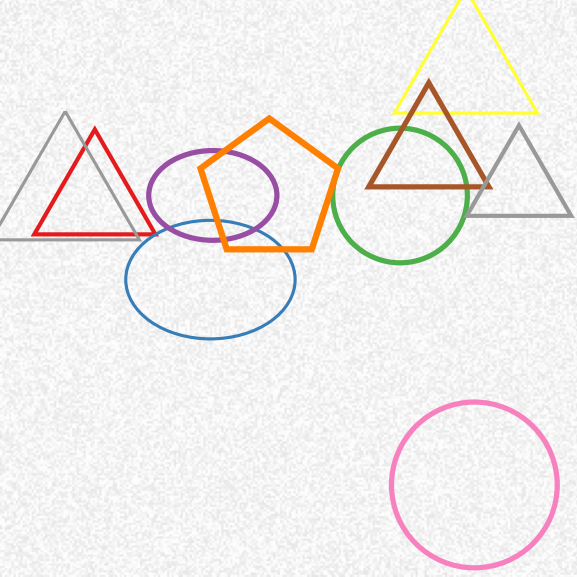[{"shape": "triangle", "thickness": 2, "radius": 0.61, "center": [0.164, 0.654]}, {"shape": "oval", "thickness": 1.5, "radius": 0.73, "center": [0.364, 0.515]}, {"shape": "circle", "thickness": 2.5, "radius": 0.58, "center": [0.693, 0.661]}, {"shape": "oval", "thickness": 2.5, "radius": 0.55, "center": [0.369, 0.661]}, {"shape": "pentagon", "thickness": 3, "radius": 0.63, "center": [0.466, 0.669]}, {"shape": "triangle", "thickness": 1.5, "radius": 0.72, "center": [0.807, 0.875]}, {"shape": "triangle", "thickness": 2.5, "radius": 0.6, "center": [0.743, 0.736]}, {"shape": "circle", "thickness": 2.5, "radius": 0.72, "center": [0.821, 0.159]}, {"shape": "triangle", "thickness": 1.5, "radius": 0.74, "center": [0.113, 0.658]}, {"shape": "triangle", "thickness": 2, "radius": 0.52, "center": [0.899, 0.678]}]